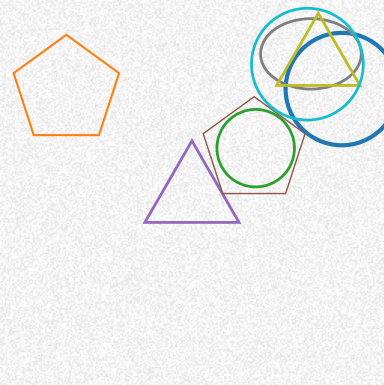[{"shape": "circle", "thickness": 3, "radius": 0.73, "center": [0.888, 0.769]}, {"shape": "pentagon", "thickness": 1.5, "radius": 0.72, "center": [0.172, 0.766]}, {"shape": "circle", "thickness": 2, "radius": 0.5, "center": [0.664, 0.615]}, {"shape": "triangle", "thickness": 2, "radius": 0.71, "center": [0.499, 0.493]}, {"shape": "pentagon", "thickness": 1, "radius": 0.7, "center": [0.66, 0.61]}, {"shape": "oval", "thickness": 2, "radius": 0.65, "center": [0.808, 0.86]}, {"shape": "triangle", "thickness": 2, "radius": 0.62, "center": [0.827, 0.841]}, {"shape": "circle", "thickness": 2, "radius": 0.73, "center": [0.798, 0.833]}]